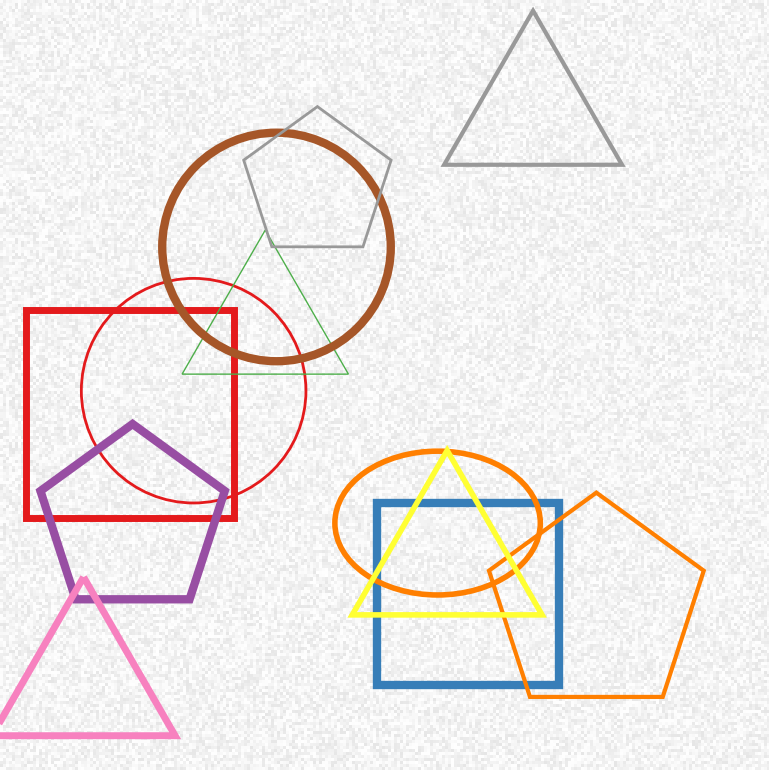[{"shape": "square", "thickness": 2.5, "radius": 0.68, "center": [0.169, 0.462]}, {"shape": "circle", "thickness": 1, "radius": 0.73, "center": [0.251, 0.493]}, {"shape": "square", "thickness": 3, "radius": 0.59, "center": [0.608, 0.228]}, {"shape": "triangle", "thickness": 0.5, "radius": 0.62, "center": [0.344, 0.576]}, {"shape": "pentagon", "thickness": 3, "radius": 0.63, "center": [0.172, 0.324]}, {"shape": "pentagon", "thickness": 1.5, "radius": 0.73, "center": [0.774, 0.214]}, {"shape": "oval", "thickness": 2, "radius": 0.67, "center": [0.568, 0.321]}, {"shape": "triangle", "thickness": 2, "radius": 0.71, "center": [0.581, 0.273]}, {"shape": "circle", "thickness": 3, "radius": 0.74, "center": [0.359, 0.679]}, {"shape": "triangle", "thickness": 2.5, "radius": 0.69, "center": [0.109, 0.113]}, {"shape": "triangle", "thickness": 1.5, "radius": 0.67, "center": [0.692, 0.853]}, {"shape": "pentagon", "thickness": 1, "radius": 0.5, "center": [0.412, 0.761]}]